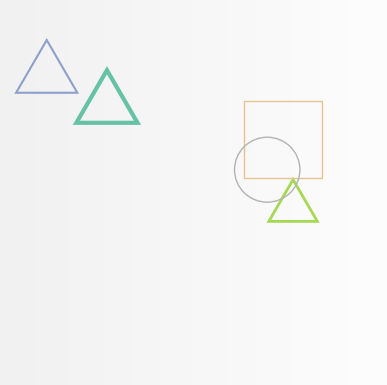[{"shape": "triangle", "thickness": 3, "radius": 0.46, "center": [0.276, 0.727]}, {"shape": "triangle", "thickness": 1.5, "radius": 0.46, "center": [0.121, 0.805]}, {"shape": "triangle", "thickness": 2, "radius": 0.36, "center": [0.756, 0.461]}, {"shape": "square", "thickness": 1, "radius": 0.5, "center": [0.73, 0.639]}, {"shape": "circle", "thickness": 1, "radius": 0.42, "center": [0.69, 0.559]}]